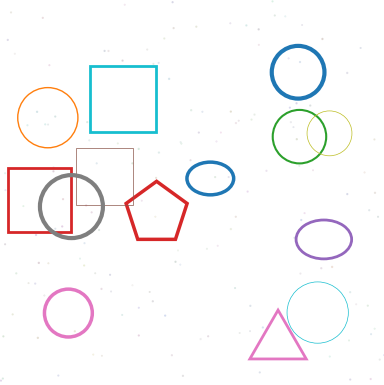[{"shape": "circle", "thickness": 3, "radius": 0.34, "center": [0.774, 0.812]}, {"shape": "oval", "thickness": 2.5, "radius": 0.3, "center": [0.546, 0.536]}, {"shape": "circle", "thickness": 1, "radius": 0.39, "center": [0.124, 0.694]}, {"shape": "circle", "thickness": 1.5, "radius": 0.35, "center": [0.778, 0.645]}, {"shape": "pentagon", "thickness": 2.5, "radius": 0.42, "center": [0.407, 0.446]}, {"shape": "square", "thickness": 2, "radius": 0.41, "center": [0.102, 0.48]}, {"shape": "oval", "thickness": 2, "radius": 0.36, "center": [0.841, 0.378]}, {"shape": "square", "thickness": 0.5, "radius": 0.37, "center": [0.272, 0.541]}, {"shape": "triangle", "thickness": 2, "radius": 0.42, "center": [0.722, 0.11]}, {"shape": "circle", "thickness": 2.5, "radius": 0.31, "center": [0.178, 0.187]}, {"shape": "circle", "thickness": 3, "radius": 0.41, "center": [0.186, 0.463]}, {"shape": "circle", "thickness": 0.5, "radius": 0.29, "center": [0.856, 0.654]}, {"shape": "square", "thickness": 2, "radius": 0.42, "center": [0.32, 0.743]}, {"shape": "circle", "thickness": 0.5, "radius": 0.4, "center": [0.825, 0.188]}]